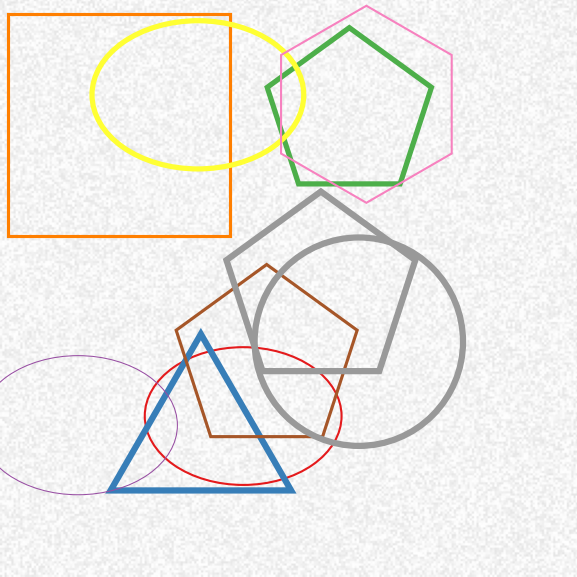[{"shape": "oval", "thickness": 1, "radius": 0.85, "center": [0.421, 0.279]}, {"shape": "triangle", "thickness": 3, "radius": 0.9, "center": [0.348, 0.24]}, {"shape": "pentagon", "thickness": 2.5, "radius": 0.75, "center": [0.605, 0.802]}, {"shape": "oval", "thickness": 0.5, "radius": 0.86, "center": [0.135, 0.263]}, {"shape": "square", "thickness": 1.5, "radius": 0.96, "center": [0.206, 0.782]}, {"shape": "oval", "thickness": 2.5, "radius": 0.92, "center": [0.343, 0.835]}, {"shape": "pentagon", "thickness": 1.5, "radius": 0.82, "center": [0.462, 0.376]}, {"shape": "hexagon", "thickness": 1, "radius": 0.85, "center": [0.634, 0.819]}, {"shape": "pentagon", "thickness": 3, "radius": 0.86, "center": [0.556, 0.496]}, {"shape": "circle", "thickness": 3, "radius": 0.9, "center": [0.621, 0.407]}]